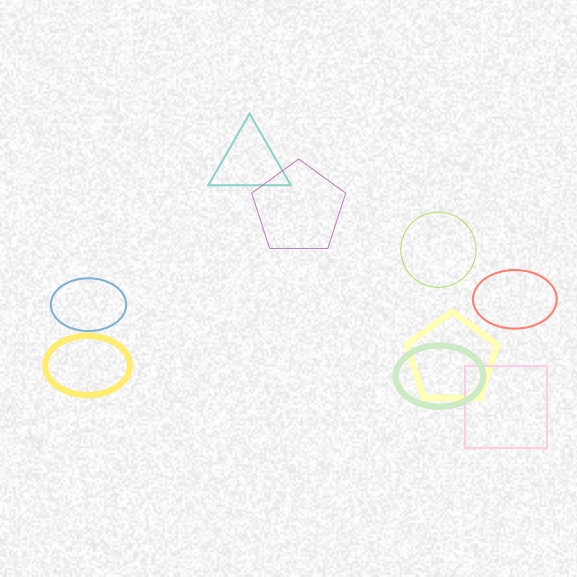[{"shape": "triangle", "thickness": 1, "radius": 0.41, "center": [0.432, 0.72]}, {"shape": "pentagon", "thickness": 3, "radius": 0.41, "center": [0.783, 0.377]}, {"shape": "oval", "thickness": 1, "radius": 0.36, "center": [0.892, 0.481]}, {"shape": "oval", "thickness": 1, "radius": 0.33, "center": [0.153, 0.472]}, {"shape": "circle", "thickness": 0.5, "radius": 0.33, "center": [0.759, 0.567]}, {"shape": "square", "thickness": 1, "radius": 0.35, "center": [0.876, 0.295]}, {"shape": "pentagon", "thickness": 0.5, "radius": 0.43, "center": [0.517, 0.638]}, {"shape": "oval", "thickness": 3, "radius": 0.38, "center": [0.761, 0.348]}, {"shape": "oval", "thickness": 3, "radius": 0.37, "center": [0.152, 0.366]}]